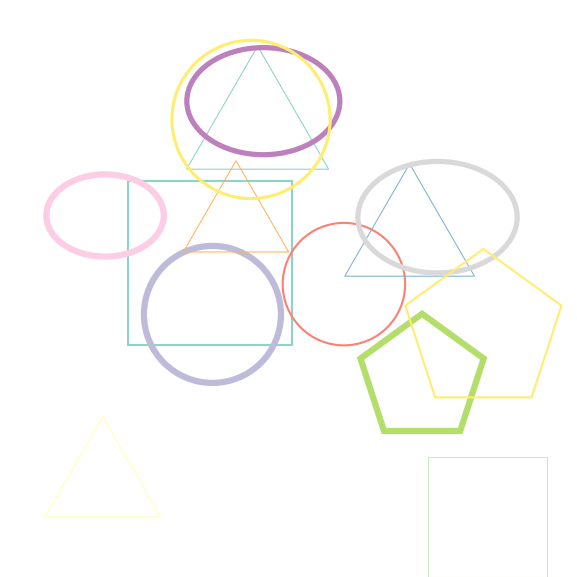[{"shape": "square", "thickness": 1, "radius": 0.71, "center": [0.364, 0.543]}, {"shape": "triangle", "thickness": 0.5, "radius": 0.71, "center": [0.446, 0.777]}, {"shape": "triangle", "thickness": 0.5, "radius": 0.58, "center": [0.178, 0.162]}, {"shape": "circle", "thickness": 3, "radius": 0.59, "center": [0.368, 0.455]}, {"shape": "circle", "thickness": 1, "radius": 0.53, "center": [0.596, 0.507]}, {"shape": "triangle", "thickness": 0.5, "radius": 0.65, "center": [0.709, 0.586]}, {"shape": "triangle", "thickness": 0.5, "radius": 0.53, "center": [0.409, 0.615]}, {"shape": "pentagon", "thickness": 3, "radius": 0.56, "center": [0.731, 0.344]}, {"shape": "oval", "thickness": 3, "radius": 0.51, "center": [0.182, 0.626]}, {"shape": "oval", "thickness": 2.5, "radius": 0.69, "center": [0.758, 0.623]}, {"shape": "oval", "thickness": 2.5, "radius": 0.66, "center": [0.456, 0.824]}, {"shape": "square", "thickness": 0.5, "radius": 0.52, "center": [0.844, 0.104]}, {"shape": "circle", "thickness": 1.5, "radius": 0.68, "center": [0.435, 0.792]}, {"shape": "pentagon", "thickness": 1, "radius": 0.71, "center": [0.837, 0.426]}]